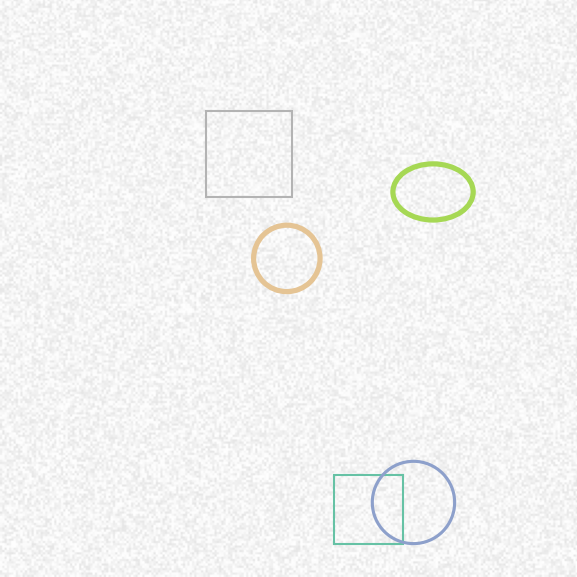[{"shape": "square", "thickness": 1, "radius": 0.3, "center": [0.639, 0.116]}, {"shape": "circle", "thickness": 1.5, "radius": 0.36, "center": [0.716, 0.129]}, {"shape": "oval", "thickness": 2.5, "radius": 0.35, "center": [0.75, 0.667]}, {"shape": "circle", "thickness": 2.5, "radius": 0.29, "center": [0.497, 0.552]}, {"shape": "square", "thickness": 1, "radius": 0.37, "center": [0.431, 0.733]}]